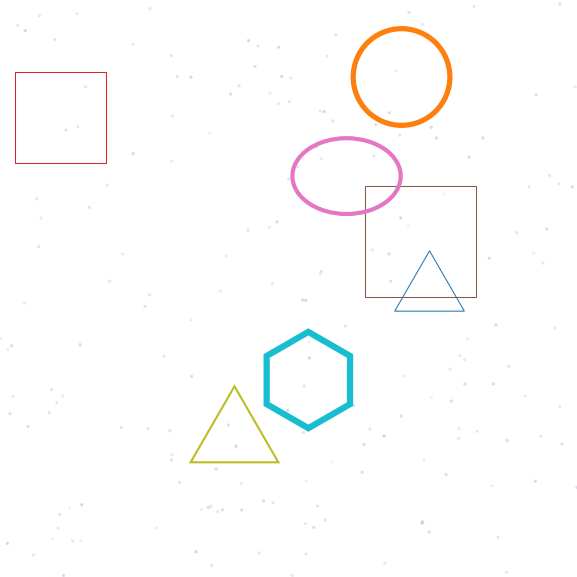[{"shape": "triangle", "thickness": 0.5, "radius": 0.35, "center": [0.744, 0.495]}, {"shape": "circle", "thickness": 2.5, "radius": 0.42, "center": [0.695, 0.866]}, {"shape": "square", "thickness": 0.5, "radius": 0.39, "center": [0.105, 0.796]}, {"shape": "square", "thickness": 0.5, "radius": 0.48, "center": [0.728, 0.581]}, {"shape": "oval", "thickness": 2, "radius": 0.47, "center": [0.6, 0.694]}, {"shape": "triangle", "thickness": 1, "radius": 0.44, "center": [0.406, 0.242]}, {"shape": "hexagon", "thickness": 3, "radius": 0.42, "center": [0.534, 0.341]}]